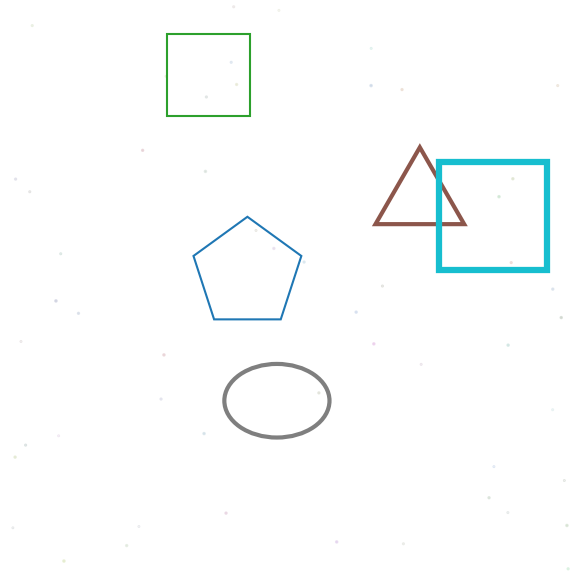[{"shape": "pentagon", "thickness": 1, "radius": 0.49, "center": [0.428, 0.526]}, {"shape": "square", "thickness": 1, "radius": 0.36, "center": [0.361, 0.869]}, {"shape": "triangle", "thickness": 2, "radius": 0.44, "center": [0.727, 0.655]}, {"shape": "oval", "thickness": 2, "radius": 0.46, "center": [0.48, 0.305]}, {"shape": "square", "thickness": 3, "radius": 0.47, "center": [0.853, 0.625]}]